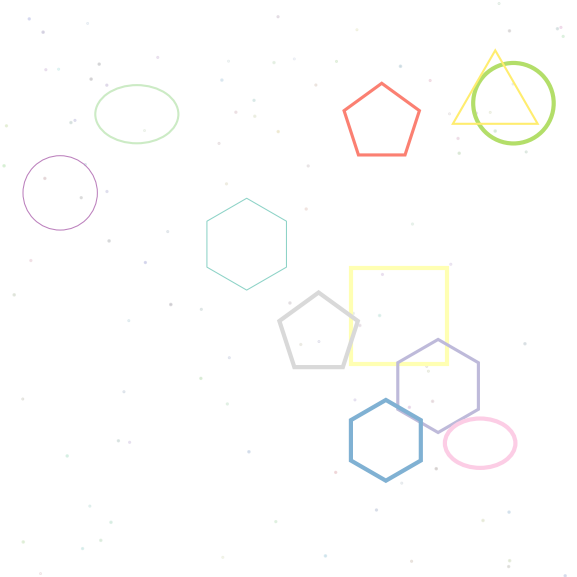[{"shape": "hexagon", "thickness": 0.5, "radius": 0.4, "center": [0.427, 0.576]}, {"shape": "square", "thickness": 2, "radius": 0.42, "center": [0.691, 0.452]}, {"shape": "hexagon", "thickness": 1.5, "radius": 0.4, "center": [0.759, 0.331]}, {"shape": "pentagon", "thickness": 1.5, "radius": 0.34, "center": [0.661, 0.786]}, {"shape": "hexagon", "thickness": 2, "radius": 0.35, "center": [0.668, 0.237]}, {"shape": "circle", "thickness": 2, "radius": 0.35, "center": [0.889, 0.82]}, {"shape": "oval", "thickness": 2, "radius": 0.31, "center": [0.831, 0.232]}, {"shape": "pentagon", "thickness": 2, "radius": 0.36, "center": [0.552, 0.421]}, {"shape": "circle", "thickness": 0.5, "radius": 0.32, "center": [0.104, 0.665]}, {"shape": "oval", "thickness": 1, "radius": 0.36, "center": [0.237, 0.801]}, {"shape": "triangle", "thickness": 1, "radius": 0.42, "center": [0.858, 0.827]}]